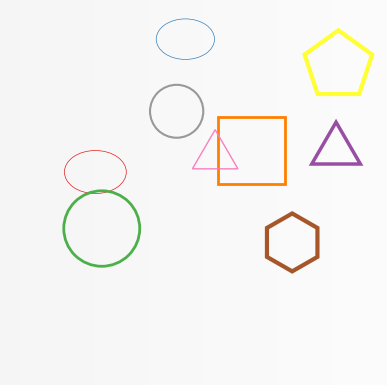[{"shape": "oval", "thickness": 0.5, "radius": 0.4, "center": [0.246, 0.553]}, {"shape": "oval", "thickness": 0.5, "radius": 0.38, "center": [0.478, 0.898]}, {"shape": "circle", "thickness": 2, "radius": 0.49, "center": [0.263, 0.406]}, {"shape": "triangle", "thickness": 2.5, "radius": 0.36, "center": [0.867, 0.61]}, {"shape": "square", "thickness": 2, "radius": 0.43, "center": [0.65, 0.609]}, {"shape": "pentagon", "thickness": 3, "radius": 0.46, "center": [0.873, 0.83]}, {"shape": "hexagon", "thickness": 3, "radius": 0.38, "center": [0.754, 0.37]}, {"shape": "triangle", "thickness": 1, "radius": 0.34, "center": [0.555, 0.595]}, {"shape": "circle", "thickness": 1.5, "radius": 0.34, "center": [0.456, 0.711]}]